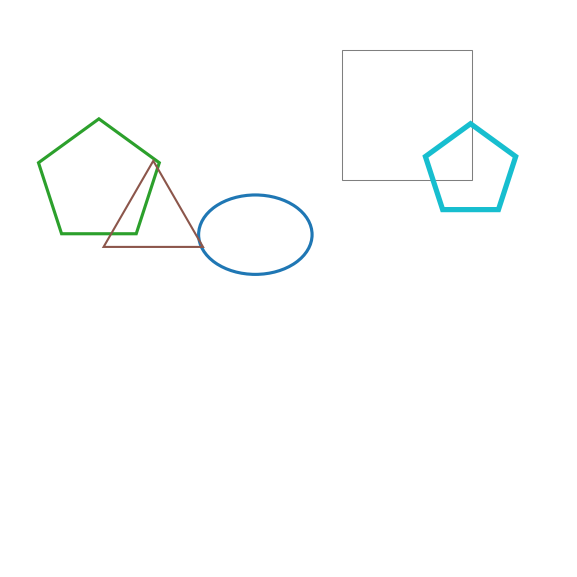[{"shape": "oval", "thickness": 1.5, "radius": 0.49, "center": [0.442, 0.593]}, {"shape": "pentagon", "thickness": 1.5, "radius": 0.55, "center": [0.171, 0.683]}, {"shape": "triangle", "thickness": 1, "radius": 0.5, "center": [0.265, 0.621]}, {"shape": "square", "thickness": 0.5, "radius": 0.56, "center": [0.705, 0.8]}, {"shape": "pentagon", "thickness": 2.5, "radius": 0.41, "center": [0.815, 0.703]}]